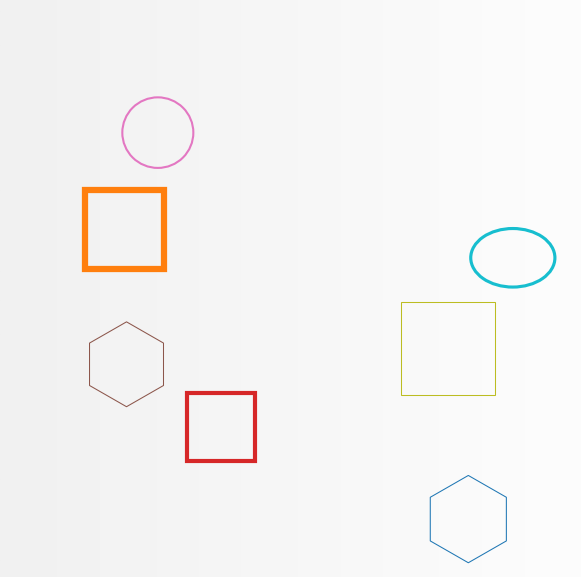[{"shape": "hexagon", "thickness": 0.5, "radius": 0.38, "center": [0.806, 0.1]}, {"shape": "square", "thickness": 3, "radius": 0.34, "center": [0.214, 0.602]}, {"shape": "square", "thickness": 2, "radius": 0.29, "center": [0.381, 0.26]}, {"shape": "hexagon", "thickness": 0.5, "radius": 0.37, "center": [0.218, 0.368]}, {"shape": "circle", "thickness": 1, "radius": 0.31, "center": [0.272, 0.769]}, {"shape": "square", "thickness": 0.5, "radius": 0.4, "center": [0.771, 0.396]}, {"shape": "oval", "thickness": 1.5, "radius": 0.36, "center": [0.882, 0.553]}]